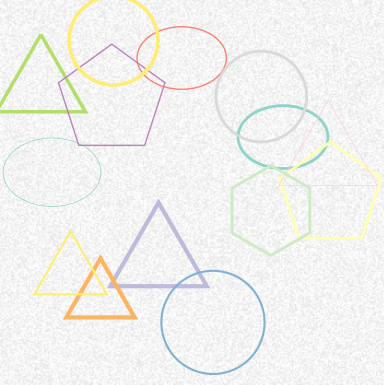[{"shape": "oval", "thickness": 0.5, "radius": 0.63, "center": [0.135, 0.553]}, {"shape": "oval", "thickness": 2, "radius": 0.58, "center": [0.735, 0.644]}, {"shape": "pentagon", "thickness": 2, "radius": 0.69, "center": [0.858, 0.493]}, {"shape": "triangle", "thickness": 3, "radius": 0.72, "center": [0.412, 0.329]}, {"shape": "oval", "thickness": 1, "radius": 0.58, "center": [0.472, 0.849]}, {"shape": "circle", "thickness": 1.5, "radius": 0.67, "center": [0.553, 0.163]}, {"shape": "triangle", "thickness": 3, "radius": 0.51, "center": [0.261, 0.227]}, {"shape": "triangle", "thickness": 2.5, "radius": 0.67, "center": [0.106, 0.776]}, {"shape": "triangle", "thickness": 0.5, "radius": 0.74, "center": [0.852, 0.592]}, {"shape": "circle", "thickness": 2, "radius": 0.59, "center": [0.679, 0.749]}, {"shape": "pentagon", "thickness": 1, "radius": 0.73, "center": [0.29, 0.74]}, {"shape": "hexagon", "thickness": 2, "radius": 0.58, "center": [0.704, 0.453]}, {"shape": "triangle", "thickness": 1.5, "radius": 0.55, "center": [0.183, 0.29]}, {"shape": "circle", "thickness": 2.5, "radius": 0.58, "center": [0.295, 0.895]}]